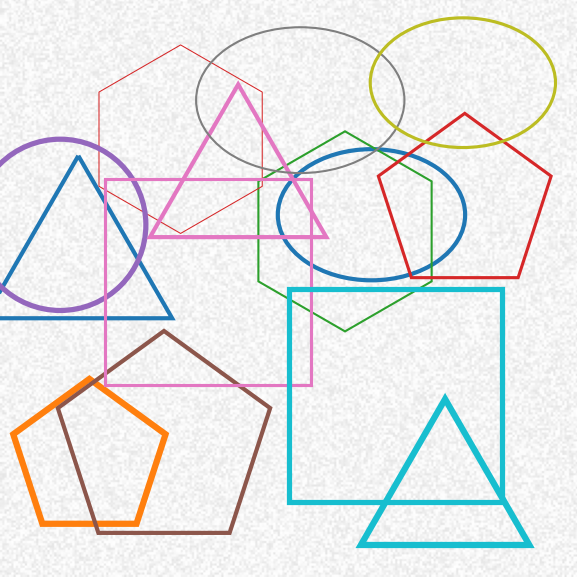[{"shape": "oval", "thickness": 2, "radius": 0.81, "center": [0.643, 0.627]}, {"shape": "triangle", "thickness": 2, "radius": 0.94, "center": [0.136, 0.542]}, {"shape": "pentagon", "thickness": 3, "radius": 0.69, "center": [0.155, 0.204]}, {"shape": "hexagon", "thickness": 1, "radius": 0.87, "center": [0.597, 0.599]}, {"shape": "hexagon", "thickness": 0.5, "radius": 0.82, "center": [0.313, 0.758]}, {"shape": "pentagon", "thickness": 1.5, "radius": 0.79, "center": [0.805, 0.646]}, {"shape": "circle", "thickness": 2.5, "radius": 0.74, "center": [0.104, 0.61]}, {"shape": "pentagon", "thickness": 2, "radius": 0.97, "center": [0.284, 0.233]}, {"shape": "triangle", "thickness": 2, "radius": 0.88, "center": [0.412, 0.677]}, {"shape": "square", "thickness": 1.5, "radius": 0.89, "center": [0.361, 0.51]}, {"shape": "oval", "thickness": 1, "radius": 0.9, "center": [0.52, 0.826]}, {"shape": "oval", "thickness": 1.5, "radius": 0.8, "center": [0.802, 0.856]}, {"shape": "triangle", "thickness": 3, "radius": 0.84, "center": [0.771, 0.14]}, {"shape": "square", "thickness": 2.5, "radius": 0.92, "center": [0.685, 0.313]}]